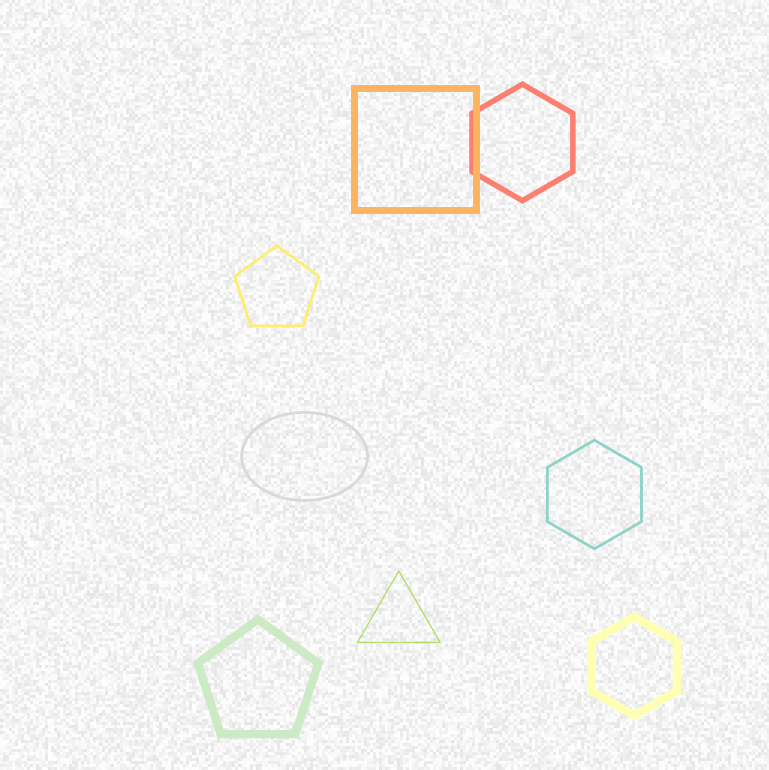[{"shape": "hexagon", "thickness": 1, "radius": 0.35, "center": [0.772, 0.358]}, {"shape": "hexagon", "thickness": 3, "radius": 0.32, "center": [0.824, 0.135]}, {"shape": "hexagon", "thickness": 2, "radius": 0.38, "center": [0.678, 0.815]}, {"shape": "square", "thickness": 2.5, "radius": 0.4, "center": [0.539, 0.807]}, {"shape": "triangle", "thickness": 0.5, "radius": 0.31, "center": [0.518, 0.197]}, {"shape": "oval", "thickness": 1, "radius": 0.41, "center": [0.396, 0.407]}, {"shape": "pentagon", "thickness": 3, "radius": 0.41, "center": [0.335, 0.113]}, {"shape": "pentagon", "thickness": 1, "radius": 0.29, "center": [0.36, 0.623]}]